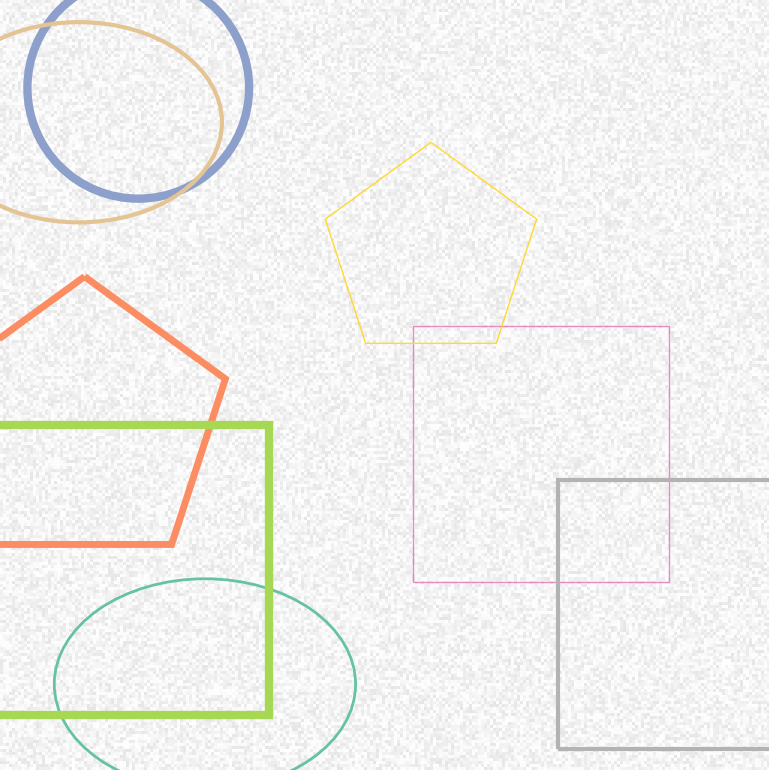[{"shape": "oval", "thickness": 1, "radius": 0.98, "center": [0.266, 0.111]}, {"shape": "pentagon", "thickness": 2.5, "radius": 0.96, "center": [0.11, 0.448]}, {"shape": "circle", "thickness": 3, "radius": 0.72, "center": [0.18, 0.886]}, {"shape": "square", "thickness": 0.5, "radius": 0.83, "center": [0.703, 0.41]}, {"shape": "square", "thickness": 3, "radius": 0.94, "center": [0.16, 0.26]}, {"shape": "pentagon", "thickness": 0.5, "radius": 0.72, "center": [0.56, 0.671]}, {"shape": "oval", "thickness": 1.5, "radius": 0.93, "center": [0.103, 0.841]}, {"shape": "square", "thickness": 1.5, "radius": 0.87, "center": [0.9, 0.202]}]